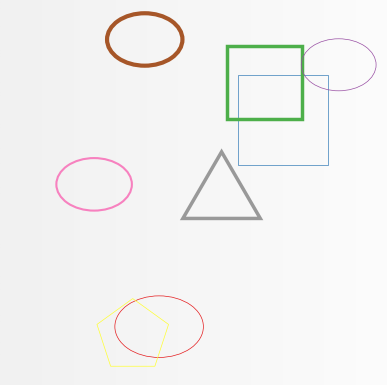[{"shape": "oval", "thickness": 0.5, "radius": 0.57, "center": [0.411, 0.152]}, {"shape": "square", "thickness": 0.5, "radius": 0.58, "center": [0.731, 0.689]}, {"shape": "square", "thickness": 2.5, "radius": 0.48, "center": [0.683, 0.786]}, {"shape": "oval", "thickness": 0.5, "radius": 0.48, "center": [0.874, 0.832]}, {"shape": "pentagon", "thickness": 0.5, "radius": 0.49, "center": [0.343, 0.127]}, {"shape": "oval", "thickness": 3, "radius": 0.49, "center": [0.374, 0.897]}, {"shape": "oval", "thickness": 1.5, "radius": 0.49, "center": [0.243, 0.521]}, {"shape": "triangle", "thickness": 2.5, "radius": 0.58, "center": [0.572, 0.49]}]